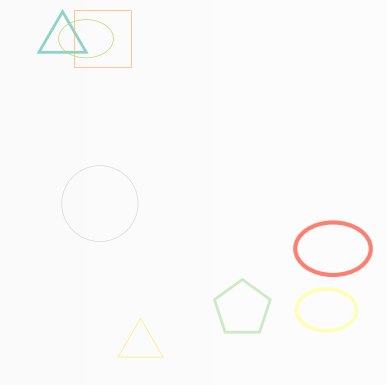[{"shape": "triangle", "thickness": 2, "radius": 0.35, "center": [0.161, 0.899]}, {"shape": "oval", "thickness": 2.5, "radius": 0.39, "center": [0.842, 0.195]}, {"shape": "oval", "thickness": 3, "radius": 0.49, "center": [0.859, 0.354]}, {"shape": "square", "thickness": 0.5, "radius": 0.37, "center": [0.264, 0.9]}, {"shape": "oval", "thickness": 0.5, "radius": 0.35, "center": [0.222, 0.899]}, {"shape": "circle", "thickness": 0.5, "radius": 0.49, "center": [0.258, 0.471]}, {"shape": "pentagon", "thickness": 2, "radius": 0.38, "center": [0.625, 0.198]}, {"shape": "triangle", "thickness": 0.5, "radius": 0.34, "center": [0.363, 0.106]}]